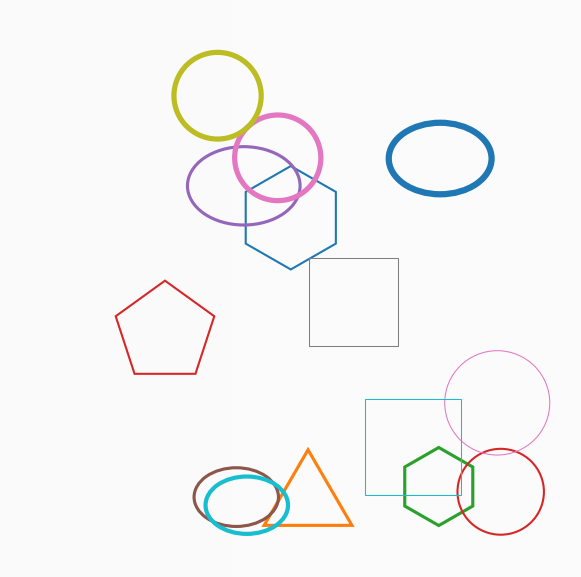[{"shape": "oval", "thickness": 3, "radius": 0.44, "center": [0.757, 0.725]}, {"shape": "hexagon", "thickness": 1, "radius": 0.45, "center": [0.5, 0.622]}, {"shape": "triangle", "thickness": 1.5, "radius": 0.44, "center": [0.53, 0.133]}, {"shape": "hexagon", "thickness": 1.5, "radius": 0.34, "center": [0.755, 0.157]}, {"shape": "pentagon", "thickness": 1, "radius": 0.45, "center": [0.284, 0.424]}, {"shape": "circle", "thickness": 1, "radius": 0.37, "center": [0.861, 0.148]}, {"shape": "oval", "thickness": 1.5, "radius": 0.48, "center": [0.419, 0.677]}, {"shape": "oval", "thickness": 1.5, "radius": 0.36, "center": [0.406, 0.138]}, {"shape": "circle", "thickness": 0.5, "radius": 0.45, "center": [0.855, 0.302]}, {"shape": "circle", "thickness": 2.5, "radius": 0.37, "center": [0.478, 0.726]}, {"shape": "square", "thickness": 0.5, "radius": 0.38, "center": [0.609, 0.476]}, {"shape": "circle", "thickness": 2.5, "radius": 0.38, "center": [0.374, 0.833]}, {"shape": "oval", "thickness": 2, "radius": 0.35, "center": [0.425, 0.124]}, {"shape": "square", "thickness": 0.5, "radius": 0.41, "center": [0.711, 0.225]}]